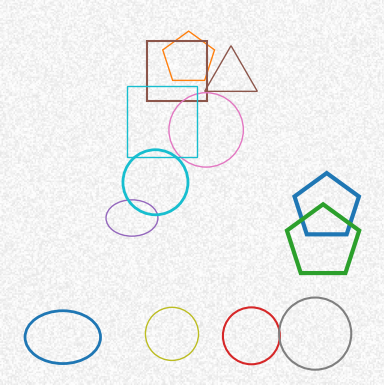[{"shape": "pentagon", "thickness": 3, "radius": 0.44, "center": [0.849, 0.462]}, {"shape": "oval", "thickness": 2, "radius": 0.49, "center": [0.163, 0.124]}, {"shape": "pentagon", "thickness": 1, "radius": 0.35, "center": [0.49, 0.848]}, {"shape": "pentagon", "thickness": 3, "radius": 0.49, "center": [0.839, 0.371]}, {"shape": "circle", "thickness": 1.5, "radius": 0.37, "center": [0.653, 0.128]}, {"shape": "oval", "thickness": 1, "radius": 0.34, "center": [0.343, 0.434]}, {"shape": "square", "thickness": 1.5, "radius": 0.39, "center": [0.46, 0.816]}, {"shape": "triangle", "thickness": 1, "radius": 0.4, "center": [0.6, 0.802]}, {"shape": "circle", "thickness": 1, "radius": 0.48, "center": [0.535, 0.663]}, {"shape": "circle", "thickness": 1.5, "radius": 0.47, "center": [0.819, 0.133]}, {"shape": "circle", "thickness": 1, "radius": 0.34, "center": [0.447, 0.133]}, {"shape": "square", "thickness": 1, "radius": 0.46, "center": [0.421, 0.684]}, {"shape": "circle", "thickness": 2, "radius": 0.42, "center": [0.404, 0.527]}]